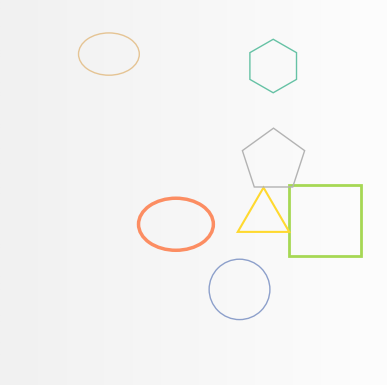[{"shape": "hexagon", "thickness": 1, "radius": 0.35, "center": [0.705, 0.829]}, {"shape": "oval", "thickness": 2.5, "radius": 0.48, "center": [0.454, 0.418]}, {"shape": "circle", "thickness": 1, "radius": 0.39, "center": [0.618, 0.248]}, {"shape": "square", "thickness": 2, "radius": 0.46, "center": [0.838, 0.428]}, {"shape": "triangle", "thickness": 1.5, "radius": 0.38, "center": [0.68, 0.436]}, {"shape": "oval", "thickness": 1, "radius": 0.39, "center": [0.281, 0.86]}, {"shape": "pentagon", "thickness": 1, "radius": 0.42, "center": [0.706, 0.583]}]